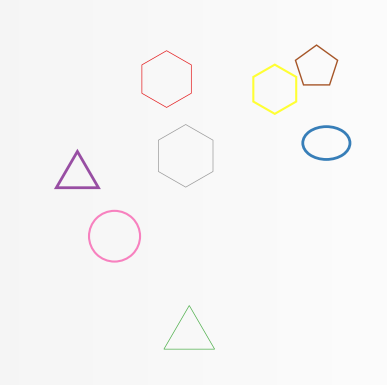[{"shape": "hexagon", "thickness": 0.5, "radius": 0.37, "center": [0.43, 0.795]}, {"shape": "oval", "thickness": 2, "radius": 0.3, "center": [0.842, 0.628]}, {"shape": "triangle", "thickness": 0.5, "radius": 0.38, "center": [0.488, 0.131]}, {"shape": "triangle", "thickness": 2, "radius": 0.31, "center": [0.2, 0.544]}, {"shape": "hexagon", "thickness": 1.5, "radius": 0.32, "center": [0.709, 0.768]}, {"shape": "pentagon", "thickness": 1, "radius": 0.29, "center": [0.817, 0.826]}, {"shape": "circle", "thickness": 1.5, "radius": 0.33, "center": [0.296, 0.386]}, {"shape": "hexagon", "thickness": 0.5, "radius": 0.41, "center": [0.479, 0.595]}]